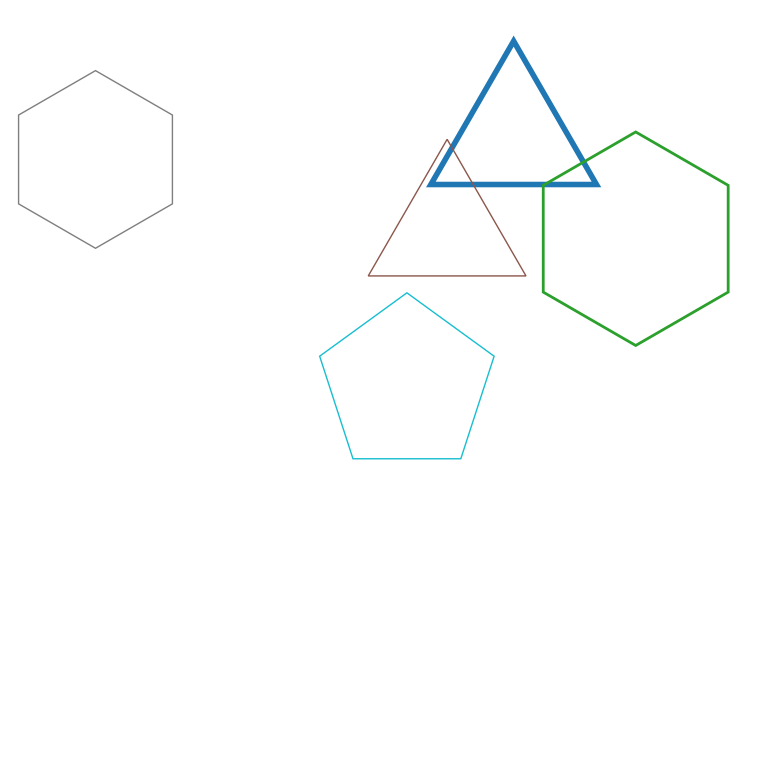[{"shape": "triangle", "thickness": 2, "radius": 0.62, "center": [0.667, 0.822]}, {"shape": "hexagon", "thickness": 1, "radius": 0.69, "center": [0.826, 0.69]}, {"shape": "triangle", "thickness": 0.5, "radius": 0.59, "center": [0.581, 0.701]}, {"shape": "hexagon", "thickness": 0.5, "radius": 0.58, "center": [0.124, 0.793]}, {"shape": "pentagon", "thickness": 0.5, "radius": 0.6, "center": [0.528, 0.501]}]